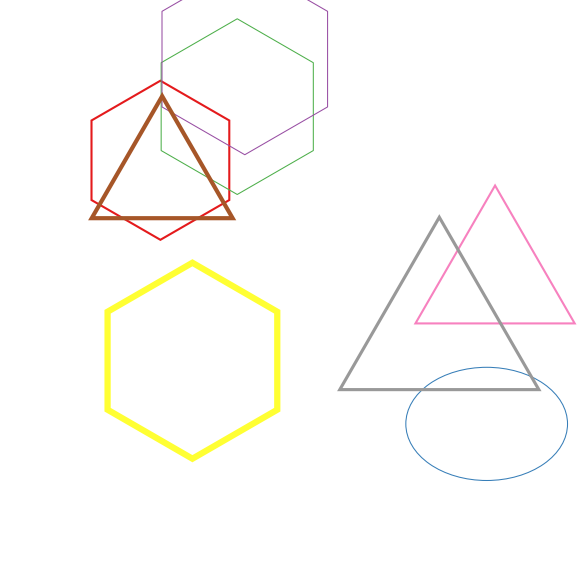[{"shape": "hexagon", "thickness": 1, "radius": 0.69, "center": [0.278, 0.722]}, {"shape": "oval", "thickness": 0.5, "radius": 0.7, "center": [0.843, 0.265]}, {"shape": "hexagon", "thickness": 0.5, "radius": 0.76, "center": [0.411, 0.814]}, {"shape": "hexagon", "thickness": 0.5, "radius": 0.83, "center": [0.424, 0.897]}, {"shape": "hexagon", "thickness": 3, "radius": 0.85, "center": [0.333, 0.374]}, {"shape": "triangle", "thickness": 2, "radius": 0.7, "center": [0.281, 0.692]}, {"shape": "triangle", "thickness": 1, "radius": 0.8, "center": [0.857, 0.519]}, {"shape": "triangle", "thickness": 1.5, "radius": 0.99, "center": [0.761, 0.424]}]